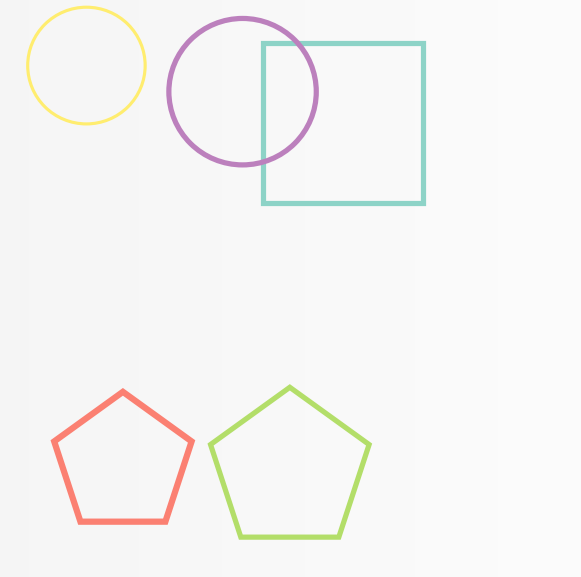[{"shape": "square", "thickness": 2.5, "radius": 0.69, "center": [0.59, 0.786]}, {"shape": "pentagon", "thickness": 3, "radius": 0.62, "center": [0.211, 0.196]}, {"shape": "pentagon", "thickness": 2.5, "radius": 0.72, "center": [0.499, 0.185]}, {"shape": "circle", "thickness": 2.5, "radius": 0.63, "center": [0.417, 0.84]}, {"shape": "circle", "thickness": 1.5, "radius": 0.51, "center": [0.149, 0.886]}]